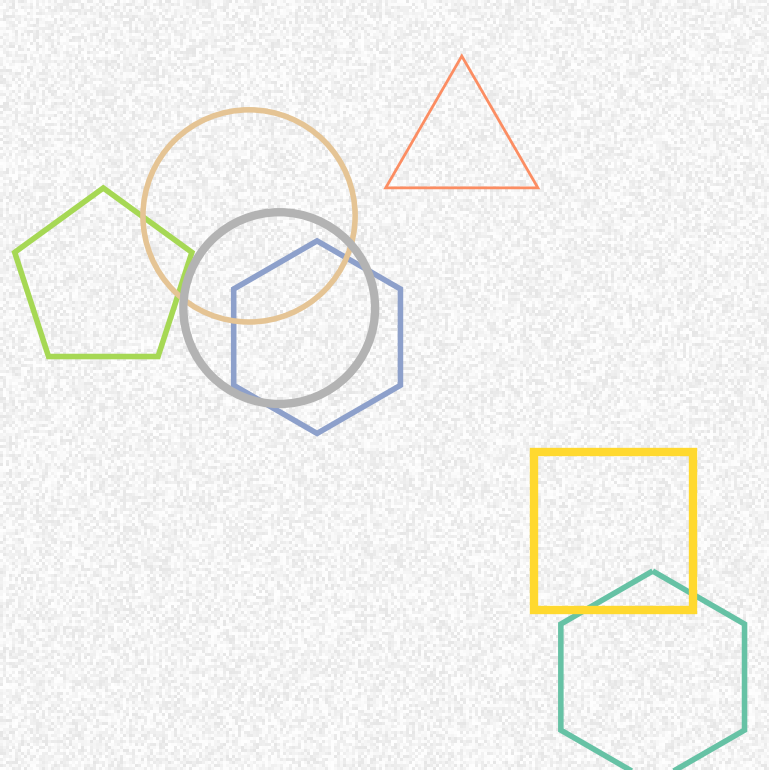[{"shape": "hexagon", "thickness": 2, "radius": 0.69, "center": [0.848, 0.121]}, {"shape": "triangle", "thickness": 1, "radius": 0.57, "center": [0.6, 0.813]}, {"shape": "hexagon", "thickness": 2, "radius": 0.63, "center": [0.412, 0.562]}, {"shape": "pentagon", "thickness": 2, "radius": 0.6, "center": [0.134, 0.635]}, {"shape": "square", "thickness": 3, "radius": 0.51, "center": [0.797, 0.311]}, {"shape": "circle", "thickness": 2, "radius": 0.69, "center": [0.323, 0.72]}, {"shape": "circle", "thickness": 3, "radius": 0.62, "center": [0.363, 0.6]}]